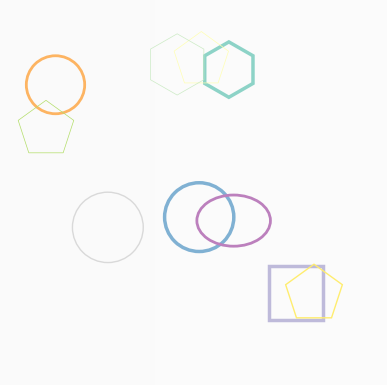[{"shape": "hexagon", "thickness": 2.5, "radius": 0.36, "center": [0.591, 0.819]}, {"shape": "pentagon", "thickness": 0.5, "radius": 0.37, "center": [0.519, 0.844]}, {"shape": "square", "thickness": 2.5, "radius": 0.35, "center": [0.763, 0.239]}, {"shape": "circle", "thickness": 2.5, "radius": 0.45, "center": [0.514, 0.436]}, {"shape": "circle", "thickness": 2, "radius": 0.38, "center": [0.143, 0.78]}, {"shape": "pentagon", "thickness": 0.5, "radius": 0.38, "center": [0.119, 0.664]}, {"shape": "circle", "thickness": 1, "radius": 0.46, "center": [0.278, 0.409]}, {"shape": "oval", "thickness": 2, "radius": 0.47, "center": [0.603, 0.427]}, {"shape": "hexagon", "thickness": 0.5, "radius": 0.4, "center": [0.457, 0.833]}, {"shape": "pentagon", "thickness": 1, "radius": 0.38, "center": [0.81, 0.237]}]